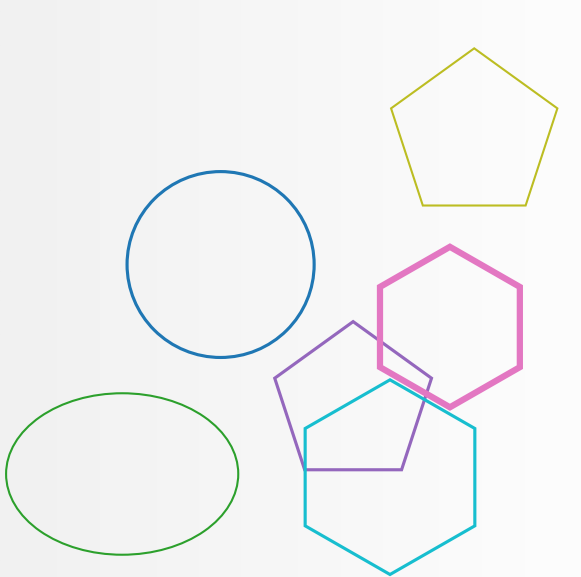[{"shape": "circle", "thickness": 1.5, "radius": 0.8, "center": [0.38, 0.541]}, {"shape": "oval", "thickness": 1, "radius": 1.0, "center": [0.21, 0.178]}, {"shape": "pentagon", "thickness": 1.5, "radius": 0.71, "center": [0.608, 0.3]}, {"shape": "hexagon", "thickness": 3, "radius": 0.69, "center": [0.774, 0.433]}, {"shape": "pentagon", "thickness": 1, "radius": 0.75, "center": [0.816, 0.765]}, {"shape": "hexagon", "thickness": 1.5, "radius": 0.84, "center": [0.671, 0.173]}]